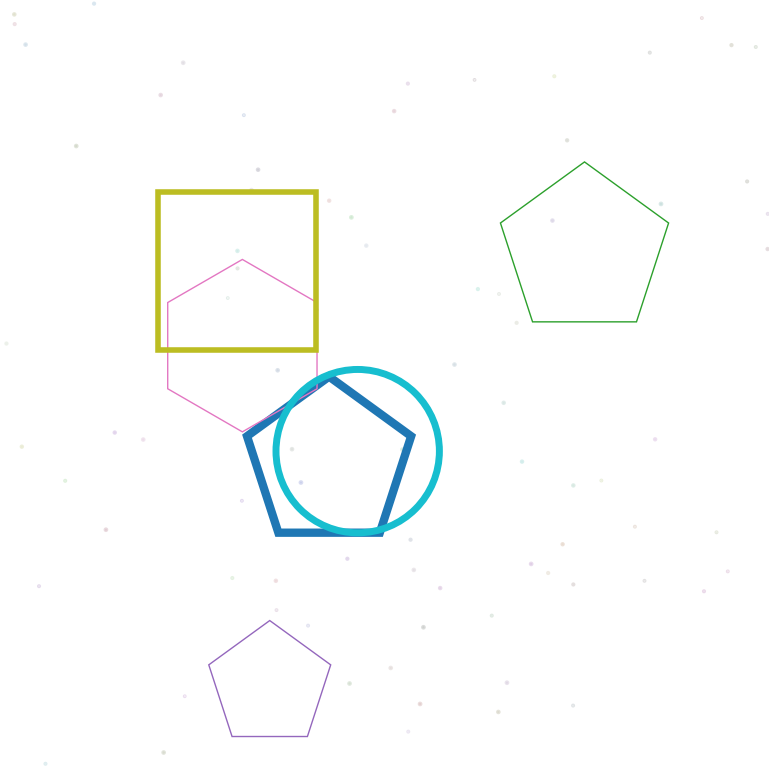[{"shape": "pentagon", "thickness": 3, "radius": 0.56, "center": [0.427, 0.399]}, {"shape": "pentagon", "thickness": 0.5, "radius": 0.57, "center": [0.759, 0.675]}, {"shape": "pentagon", "thickness": 0.5, "radius": 0.42, "center": [0.35, 0.111]}, {"shape": "hexagon", "thickness": 0.5, "radius": 0.56, "center": [0.315, 0.551]}, {"shape": "square", "thickness": 2, "radius": 0.52, "center": [0.308, 0.648]}, {"shape": "circle", "thickness": 2.5, "radius": 0.53, "center": [0.465, 0.414]}]